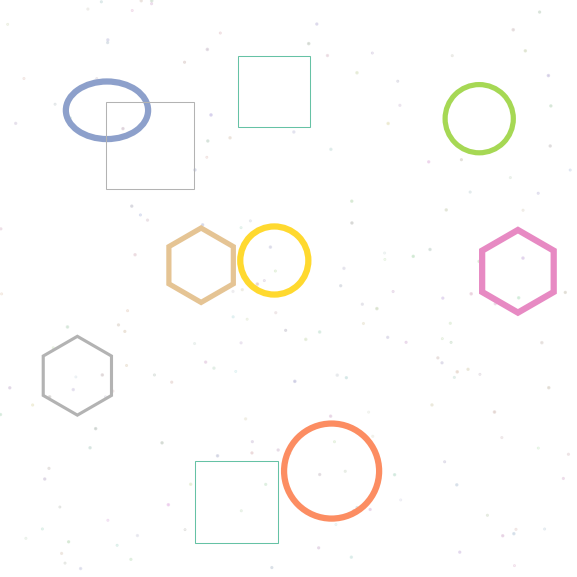[{"shape": "square", "thickness": 0.5, "radius": 0.31, "center": [0.474, 0.841]}, {"shape": "square", "thickness": 0.5, "radius": 0.36, "center": [0.41, 0.13]}, {"shape": "circle", "thickness": 3, "radius": 0.41, "center": [0.574, 0.183]}, {"shape": "oval", "thickness": 3, "radius": 0.36, "center": [0.185, 0.808]}, {"shape": "hexagon", "thickness": 3, "radius": 0.36, "center": [0.897, 0.529]}, {"shape": "circle", "thickness": 2.5, "radius": 0.3, "center": [0.83, 0.794]}, {"shape": "circle", "thickness": 3, "radius": 0.29, "center": [0.475, 0.548]}, {"shape": "hexagon", "thickness": 2.5, "radius": 0.32, "center": [0.348, 0.54]}, {"shape": "hexagon", "thickness": 1.5, "radius": 0.34, "center": [0.134, 0.349]}, {"shape": "square", "thickness": 0.5, "radius": 0.38, "center": [0.26, 0.747]}]